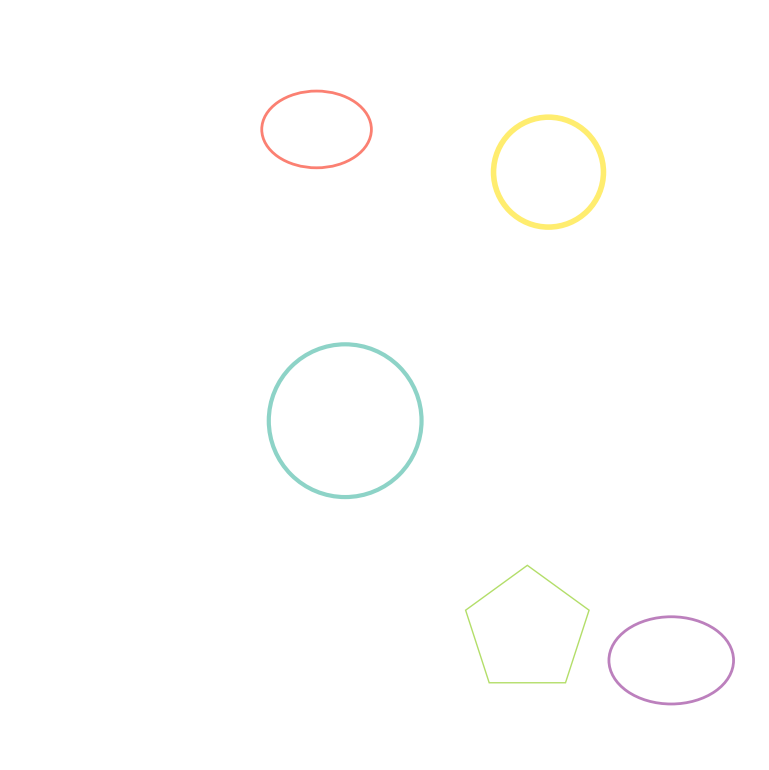[{"shape": "circle", "thickness": 1.5, "radius": 0.5, "center": [0.448, 0.454]}, {"shape": "oval", "thickness": 1, "radius": 0.36, "center": [0.411, 0.832]}, {"shape": "pentagon", "thickness": 0.5, "radius": 0.42, "center": [0.685, 0.181]}, {"shape": "oval", "thickness": 1, "radius": 0.4, "center": [0.872, 0.142]}, {"shape": "circle", "thickness": 2, "radius": 0.36, "center": [0.712, 0.776]}]